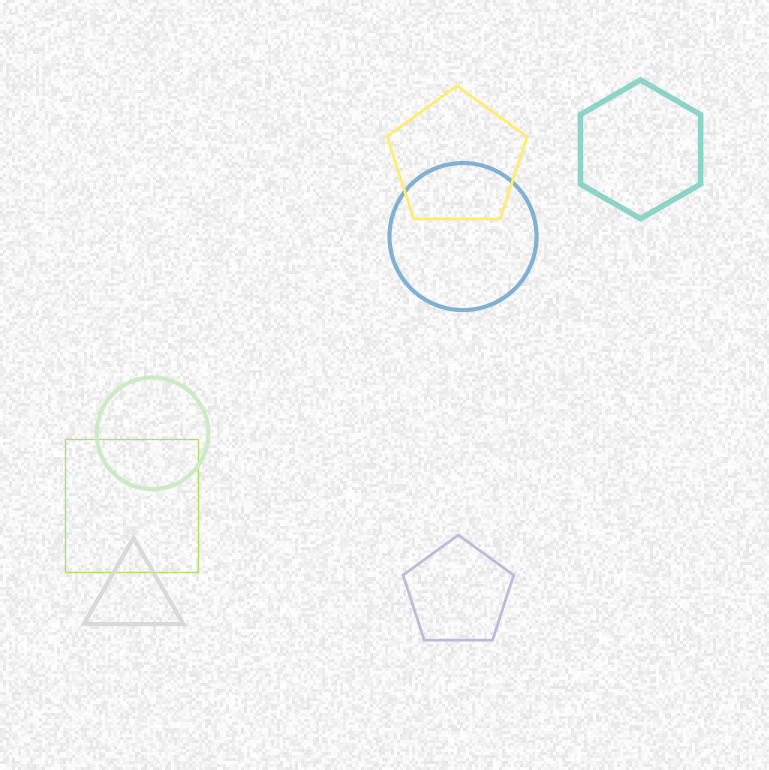[{"shape": "hexagon", "thickness": 2, "radius": 0.45, "center": [0.832, 0.806]}, {"shape": "pentagon", "thickness": 1, "radius": 0.38, "center": [0.595, 0.23]}, {"shape": "circle", "thickness": 1.5, "radius": 0.48, "center": [0.601, 0.693]}, {"shape": "square", "thickness": 0.5, "radius": 0.43, "center": [0.171, 0.343]}, {"shape": "triangle", "thickness": 1.5, "radius": 0.37, "center": [0.173, 0.227]}, {"shape": "circle", "thickness": 1.5, "radius": 0.36, "center": [0.198, 0.437]}, {"shape": "pentagon", "thickness": 1, "radius": 0.48, "center": [0.594, 0.793]}]